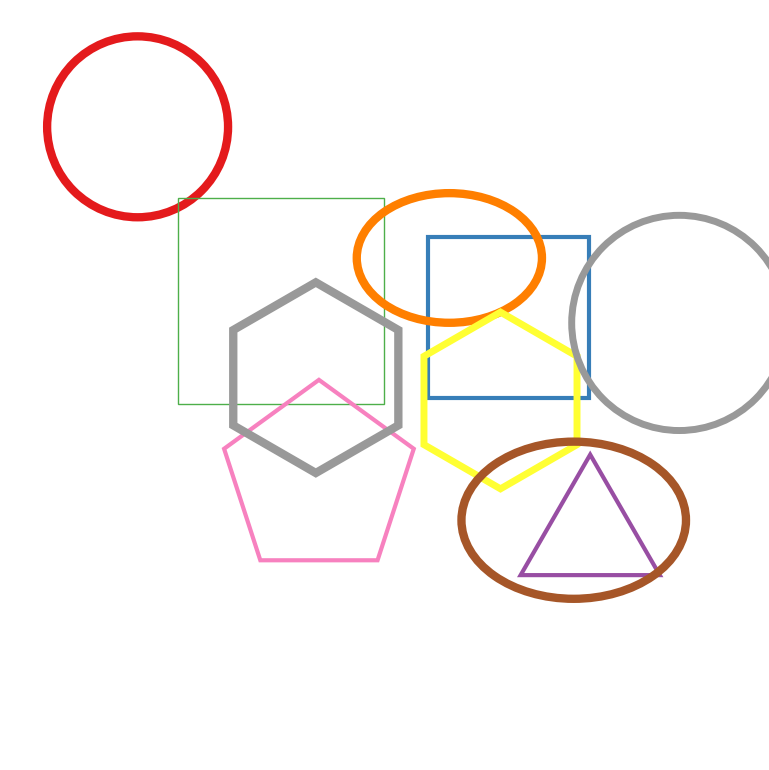[{"shape": "circle", "thickness": 3, "radius": 0.59, "center": [0.179, 0.835]}, {"shape": "square", "thickness": 1.5, "radius": 0.52, "center": [0.66, 0.588]}, {"shape": "square", "thickness": 0.5, "radius": 0.67, "center": [0.365, 0.609]}, {"shape": "triangle", "thickness": 1.5, "radius": 0.52, "center": [0.766, 0.305]}, {"shape": "oval", "thickness": 3, "radius": 0.6, "center": [0.584, 0.665]}, {"shape": "hexagon", "thickness": 2.5, "radius": 0.57, "center": [0.65, 0.48]}, {"shape": "oval", "thickness": 3, "radius": 0.73, "center": [0.745, 0.324]}, {"shape": "pentagon", "thickness": 1.5, "radius": 0.65, "center": [0.414, 0.377]}, {"shape": "hexagon", "thickness": 3, "radius": 0.62, "center": [0.41, 0.51]}, {"shape": "circle", "thickness": 2.5, "radius": 0.7, "center": [0.882, 0.581]}]